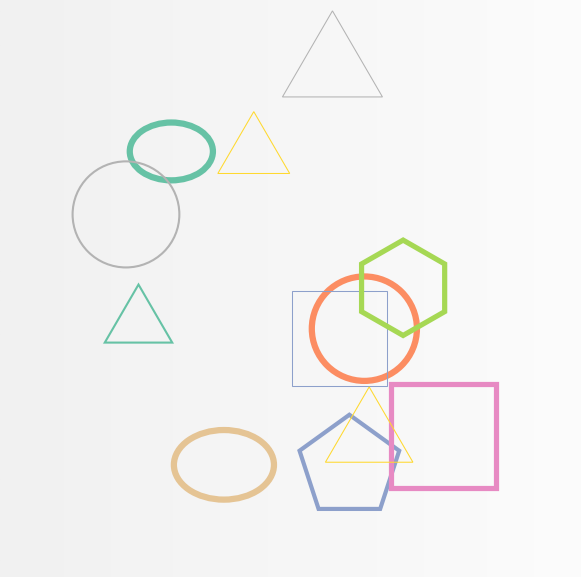[{"shape": "oval", "thickness": 3, "radius": 0.36, "center": [0.295, 0.737]}, {"shape": "triangle", "thickness": 1, "radius": 0.33, "center": [0.238, 0.439]}, {"shape": "circle", "thickness": 3, "radius": 0.45, "center": [0.627, 0.43]}, {"shape": "pentagon", "thickness": 2, "radius": 0.45, "center": [0.601, 0.191]}, {"shape": "square", "thickness": 0.5, "radius": 0.41, "center": [0.584, 0.413]}, {"shape": "square", "thickness": 2.5, "radius": 0.45, "center": [0.763, 0.244]}, {"shape": "hexagon", "thickness": 2.5, "radius": 0.41, "center": [0.694, 0.501]}, {"shape": "triangle", "thickness": 0.5, "radius": 0.36, "center": [0.437, 0.734]}, {"shape": "triangle", "thickness": 0.5, "radius": 0.43, "center": [0.635, 0.242]}, {"shape": "oval", "thickness": 3, "radius": 0.43, "center": [0.385, 0.194]}, {"shape": "circle", "thickness": 1, "radius": 0.46, "center": [0.217, 0.628]}, {"shape": "triangle", "thickness": 0.5, "radius": 0.5, "center": [0.572, 0.881]}]